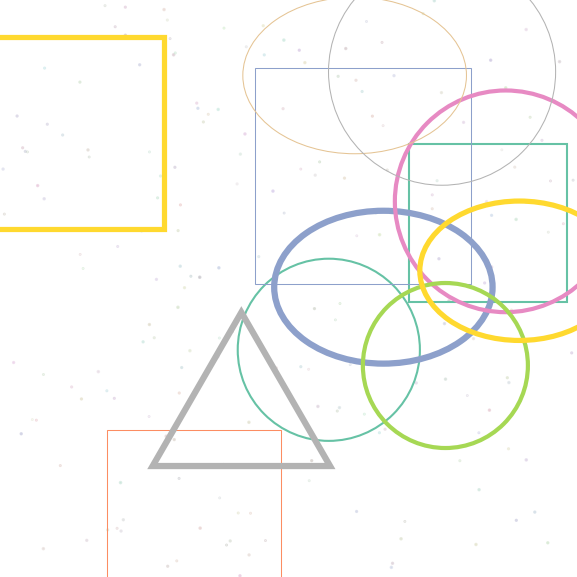[{"shape": "circle", "thickness": 1, "radius": 0.79, "center": [0.569, 0.393]}, {"shape": "square", "thickness": 1, "radius": 0.68, "center": [0.845, 0.613]}, {"shape": "square", "thickness": 0.5, "radius": 0.75, "center": [0.337, 0.104]}, {"shape": "oval", "thickness": 3, "radius": 0.95, "center": [0.664, 0.502]}, {"shape": "square", "thickness": 0.5, "radius": 0.94, "center": [0.628, 0.695]}, {"shape": "circle", "thickness": 2, "radius": 0.96, "center": [0.876, 0.651]}, {"shape": "circle", "thickness": 2, "radius": 0.71, "center": [0.771, 0.366]}, {"shape": "oval", "thickness": 2.5, "radius": 0.86, "center": [0.899, 0.53]}, {"shape": "square", "thickness": 2.5, "radius": 0.83, "center": [0.118, 0.769]}, {"shape": "oval", "thickness": 0.5, "radius": 0.97, "center": [0.614, 0.868]}, {"shape": "circle", "thickness": 0.5, "radius": 0.98, "center": [0.765, 0.875]}, {"shape": "triangle", "thickness": 3, "radius": 0.89, "center": [0.418, 0.281]}]